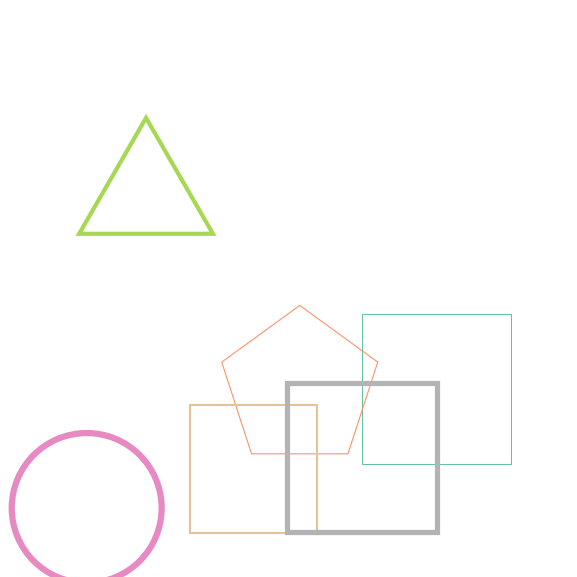[{"shape": "square", "thickness": 0.5, "radius": 0.65, "center": [0.756, 0.326]}, {"shape": "pentagon", "thickness": 0.5, "radius": 0.71, "center": [0.519, 0.328]}, {"shape": "circle", "thickness": 3, "radius": 0.65, "center": [0.15, 0.119]}, {"shape": "triangle", "thickness": 2, "radius": 0.67, "center": [0.253, 0.661]}, {"shape": "square", "thickness": 1, "radius": 0.55, "center": [0.439, 0.187]}, {"shape": "square", "thickness": 2.5, "radius": 0.65, "center": [0.627, 0.206]}]